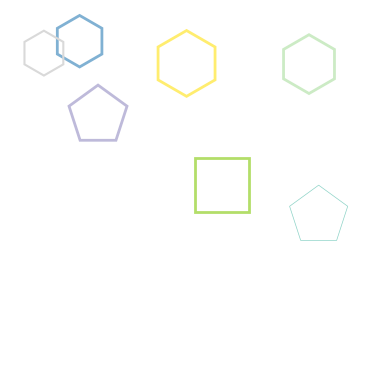[{"shape": "pentagon", "thickness": 0.5, "radius": 0.4, "center": [0.828, 0.44]}, {"shape": "pentagon", "thickness": 2, "radius": 0.4, "center": [0.255, 0.7]}, {"shape": "hexagon", "thickness": 2, "radius": 0.33, "center": [0.207, 0.893]}, {"shape": "square", "thickness": 2, "radius": 0.35, "center": [0.576, 0.519]}, {"shape": "hexagon", "thickness": 1.5, "radius": 0.29, "center": [0.114, 0.862]}, {"shape": "hexagon", "thickness": 2, "radius": 0.38, "center": [0.803, 0.833]}, {"shape": "hexagon", "thickness": 2, "radius": 0.43, "center": [0.485, 0.835]}]